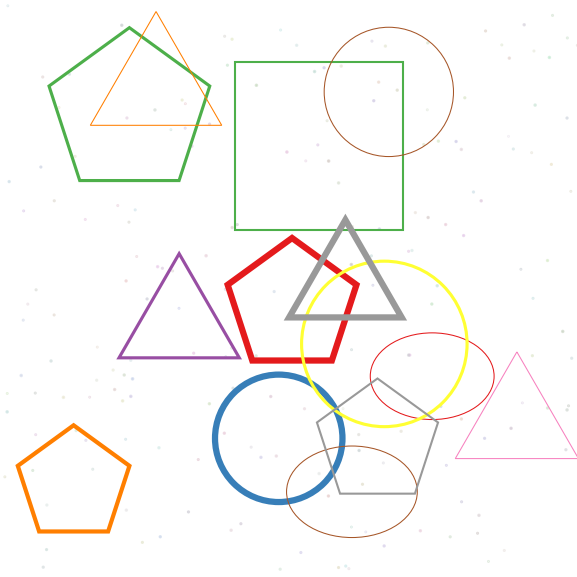[{"shape": "oval", "thickness": 0.5, "radius": 0.54, "center": [0.748, 0.348]}, {"shape": "pentagon", "thickness": 3, "radius": 0.59, "center": [0.506, 0.47]}, {"shape": "circle", "thickness": 3, "radius": 0.55, "center": [0.483, 0.24]}, {"shape": "pentagon", "thickness": 1.5, "radius": 0.73, "center": [0.224, 0.805]}, {"shape": "square", "thickness": 1, "radius": 0.73, "center": [0.553, 0.746]}, {"shape": "triangle", "thickness": 1.5, "radius": 0.6, "center": [0.31, 0.44]}, {"shape": "triangle", "thickness": 0.5, "radius": 0.66, "center": [0.27, 0.848]}, {"shape": "pentagon", "thickness": 2, "radius": 0.51, "center": [0.127, 0.161]}, {"shape": "circle", "thickness": 1.5, "radius": 0.72, "center": [0.666, 0.404]}, {"shape": "oval", "thickness": 0.5, "radius": 0.57, "center": [0.609, 0.148]}, {"shape": "circle", "thickness": 0.5, "radius": 0.56, "center": [0.673, 0.84]}, {"shape": "triangle", "thickness": 0.5, "radius": 0.62, "center": [0.895, 0.267]}, {"shape": "triangle", "thickness": 3, "radius": 0.56, "center": [0.598, 0.506]}, {"shape": "pentagon", "thickness": 1, "radius": 0.55, "center": [0.654, 0.234]}]